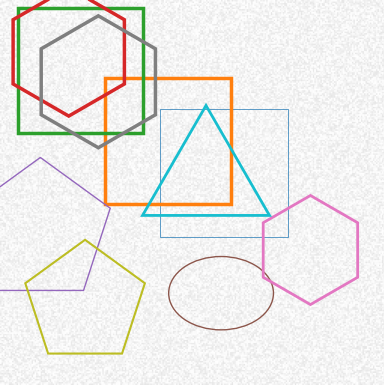[{"shape": "square", "thickness": 0.5, "radius": 0.83, "center": [0.581, 0.551]}, {"shape": "square", "thickness": 2.5, "radius": 0.82, "center": [0.436, 0.633]}, {"shape": "square", "thickness": 2.5, "radius": 0.81, "center": [0.209, 0.818]}, {"shape": "hexagon", "thickness": 2.5, "radius": 0.83, "center": [0.179, 0.865]}, {"shape": "pentagon", "thickness": 1, "radius": 0.95, "center": [0.105, 0.4]}, {"shape": "oval", "thickness": 1, "radius": 0.68, "center": [0.574, 0.238]}, {"shape": "hexagon", "thickness": 2, "radius": 0.71, "center": [0.806, 0.351]}, {"shape": "hexagon", "thickness": 2.5, "radius": 0.86, "center": [0.255, 0.788]}, {"shape": "pentagon", "thickness": 1.5, "radius": 0.82, "center": [0.221, 0.214]}, {"shape": "triangle", "thickness": 2, "radius": 0.95, "center": [0.535, 0.536]}]